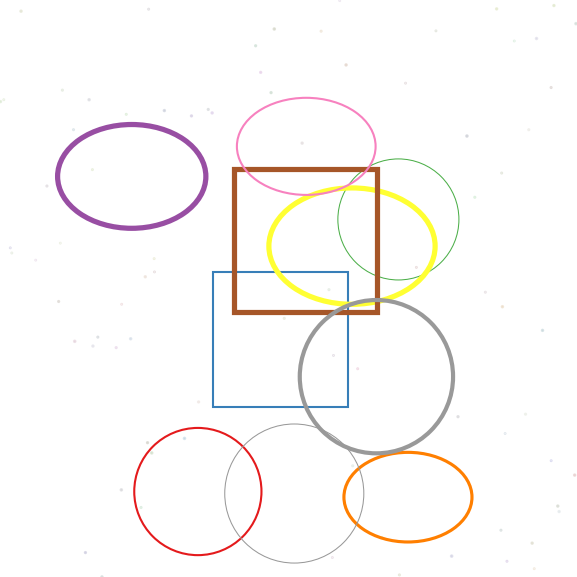[{"shape": "circle", "thickness": 1, "radius": 0.55, "center": [0.343, 0.148]}, {"shape": "square", "thickness": 1, "radius": 0.58, "center": [0.486, 0.411]}, {"shape": "circle", "thickness": 0.5, "radius": 0.52, "center": [0.69, 0.619]}, {"shape": "oval", "thickness": 2.5, "radius": 0.64, "center": [0.228, 0.694]}, {"shape": "oval", "thickness": 1.5, "radius": 0.55, "center": [0.706, 0.138]}, {"shape": "oval", "thickness": 2.5, "radius": 0.72, "center": [0.61, 0.573]}, {"shape": "square", "thickness": 2.5, "radius": 0.62, "center": [0.528, 0.583]}, {"shape": "oval", "thickness": 1, "radius": 0.6, "center": [0.53, 0.746]}, {"shape": "circle", "thickness": 2, "radius": 0.66, "center": [0.652, 0.347]}, {"shape": "circle", "thickness": 0.5, "radius": 0.6, "center": [0.51, 0.145]}]